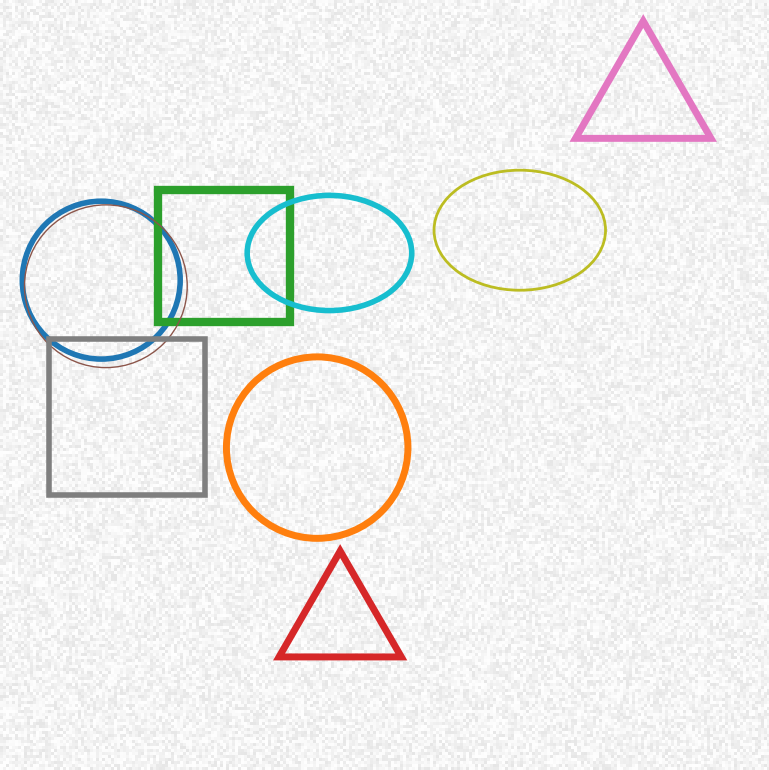[{"shape": "circle", "thickness": 2, "radius": 0.51, "center": [0.131, 0.636]}, {"shape": "circle", "thickness": 2.5, "radius": 0.59, "center": [0.412, 0.419]}, {"shape": "square", "thickness": 3, "radius": 0.43, "center": [0.29, 0.668]}, {"shape": "triangle", "thickness": 2.5, "radius": 0.46, "center": [0.442, 0.193]}, {"shape": "circle", "thickness": 0.5, "radius": 0.53, "center": [0.137, 0.628]}, {"shape": "triangle", "thickness": 2.5, "radius": 0.51, "center": [0.835, 0.871]}, {"shape": "square", "thickness": 2, "radius": 0.51, "center": [0.165, 0.459]}, {"shape": "oval", "thickness": 1, "radius": 0.56, "center": [0.675, 0.701]}, {"shape": "oval", "thickness": 2, "radius": 0.53, "center": [0.428, 0.671]}]